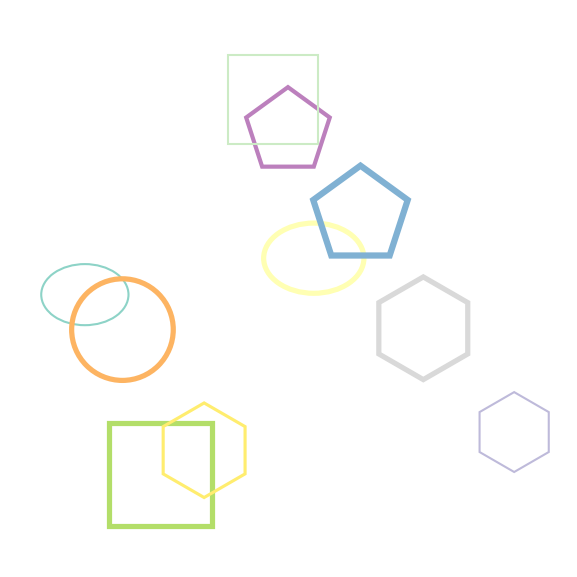[{"shape": "oval", "thickness": 1, "radius": 0.38, "center": [0.147, 0.489]}, {"shape": "oval", "thickness": 2.5, "radius": 0.43, "center": [0.543, 0.552]}, {"shape": "hexagon", "thickness": 1, "radius": 0.35, "center": [0.89, 0.251]}, {"shape": "pentagon", "thickness": 3, "radius": 0.43, "center": [0.624, 0.626]}, {"shape": "circle", "thickness": 2.5, "radius": 0.44, "center": [0.212, 0.428]}, {"shape": "square", "thickness": 2.5, "radius": 0.44, "center": [0.278, 0.177]}, {"shape": "hexagon", "thickness": 2.5, "radius": 0.44, "center": [0.733, 0.431]}, {"shape": "pentagon", "thickness": 2, "radius": 0.38, "center": [0.499, 0.772]}, {"shape": "square", "thickness": 1, "radius": 0.39, "center": [0.473, 0.827]}, {"shape": "hexagon", "thickness": 1.5, "radius": 0.41, "center": [0.353, 0.219]}]